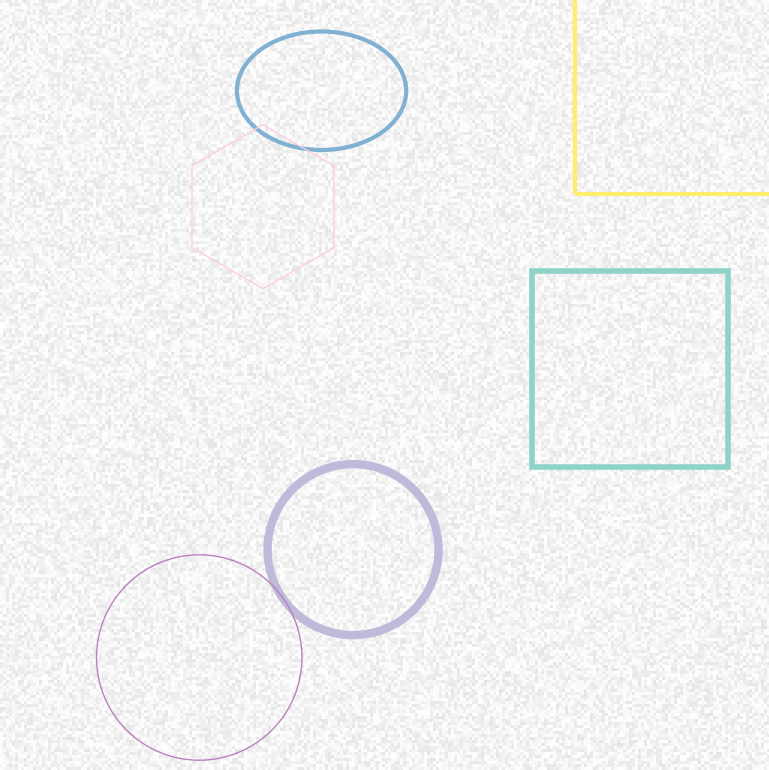[{"shape": "square", "thickness": 2, "radius": 0.64, "center": [0.818, 0.521]}, {"shape": "circle", "thickness": 3, "radius": 0.56, "center": [0.459, 0.286]}, {"shape": "oval", "thickness": 1.5, "radius": 0.55, "center": [0.418, 0.882]}, {"shape": "hexagon", "thickness": 0.5, "radius": 0.53, "center": [0.342, 0.732]}, {"shape": "circle", "thickness": 0.5, "radius": 0.67, "center": [0.259, 0.146]}, {"shape": "square", "thickness": 1.5, "radius": 0.68, "center": [0.883, 0.885]}]